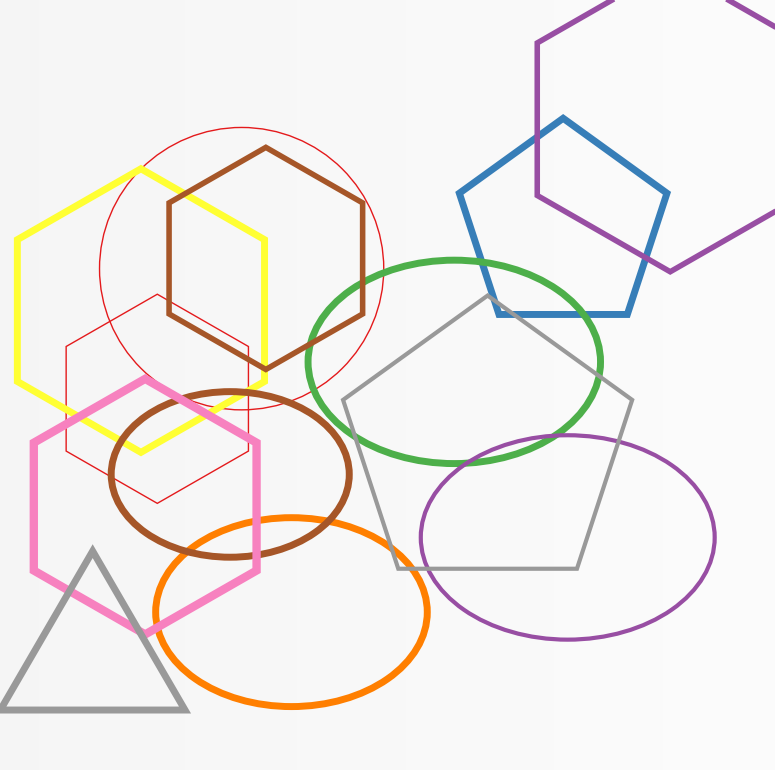[{"shape": "hexagon", "thickness": 0.5, "radius": 0.68, "center": [0.203, 0.482]}, {"shape": "circle", "thickness": 0.5, "radius": 0.92, "center": [0.312, 0.651]}, {"shape": "pentagon", "thickness": 2.5, "radius": 0.7, "center": [0.727, 0.706]}, {"shape": "oval", "thickness": 2.5, "radius": 0.94, "center": [0.586, 0.53]}, {"shape": "oval", "thickness": 1.5, "radius": 0.95, "center": [0.733, 0.302]}, {"shape": "hexagon", "thickness": 2, "radius": 0.99, "center": [0.865, 0.845]}, {"shape": "oval", "thickness": 2.5, "radius": 0.88, "center": [0.376, 0.205]}, {"shape": "hexagon", "thickness": 2.5, "radius": 0.92, "center": [0.182, 0.597]}, {"shape": "hexagon", "thickness": 2, "radius": 0.72, "center": [0.343, 0.664]}, {"shape": "oval", "thickness": 2.5, "radius": 0.77, "center": [0.297, 0.384]}, {"shape": "hexagon", "thickness": 3, "radius": 0.83, "center": [0.187, 0.342]}, {"shape": "pentagon", "thickness": 1.5, "radius": 0.98, "center": [0.629, 0.42]}, {"shape": "triangle", "thickness": 2.5, "radius": 0.69, "center": [0.12, 0.147]}]